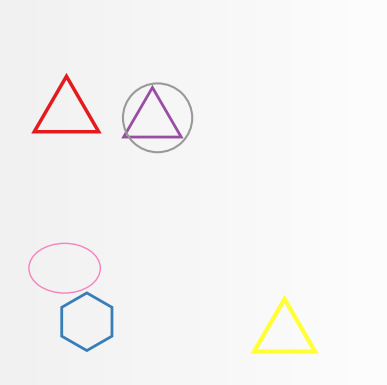[{"shape": "triangle", "thickness": 2.5, "radius": 0.48, "center": [0.172, 0.706]}, {"shape": "hexagon", "thickness": 2, "radius": 0.37, "center": [0.224, 0.164]}, {"shape": "triangle", "thickness": 2, "radius": 0.43, "center": [0.393, 0.687]}, {"shape": "triangle", "thickness": 3, "radius": 0.45, "center": [0.734, 0.132]}, {"shape": "oval", "thickness": 1, "radius": 0.46, "center": [0.167, 0.303]}, {"shape": "circle", "thickness": 1.5, "radius": 0.45, "center": [0.407, 0.694]}]